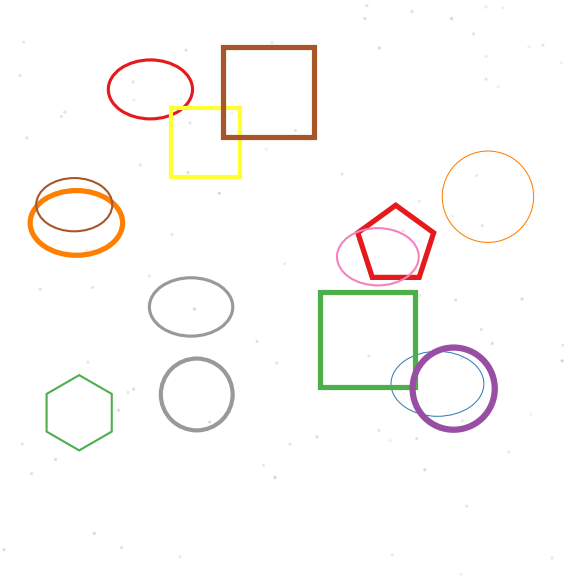[{"shape": "oval", "thickness": 1.5, "radius": 0.36, "center": [0.26, 0.844]}, {"shape": "pentagon", "thickness": 2.5, "radius": 0.35, "center": [0.685, 0.575]}, {"shape": "oval", "thickness": 0.5, "radius": 0.4, "center": [0.757, 0.335]}, {"shape": "square", "thickness": 2.5, "radius": 0.41, "center": [0.637, 0.412]}, {"shape": "hexagon", "thickness": 1, "radius": 0.33, "center": [0.137, 0.284]}, {"shape": "circle", "thickness": 3, "radius": 0.36, "center": [0.786, 0.326]}, {"shape": "circle", "thickness": 0.5, "radius": 0.4, "center": [0.845, 0.658]}, {"shape": "oval", "thickness": 2.5, "radius": 0.4, "center": [0.132, 0.613]}, {"shape": "square", "thickness": 2, "radius": 0.3, "center": [0.356, 0.752]}, {"shape": "square", "thickness": 2.5, "radius": 0.39, "center": [0.465, 0.84]}, {"shape": "oval", "thickness": 1, "radius": 0.33, "center": [0.129, 0.645]}, {"shape": "oval", "thickness": 1, "radius": 0.35, "center": [0.654, 0.555]}, {"shape": "oval", "thickness": 1.5, "radius": 0.36, "center": [0.331, 0.468]}, {"shape": "circle", "thickness": 2, "radius": 0.31, "center": [0.341, 0.316]}]